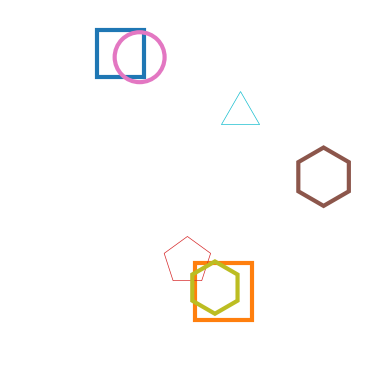[{"shape": "square", "thickness": 3, "radius": 0.31, "center": [0.313, 0.861]}, {"shape": "square", "thickness": 3, "radius": 0.37, "center": [0.58, 0.243]}, {"shape": "pentagon", "thickness": 0.5, "radius": 0.32, "center": [0.487, 0.322]}, {"shape": "hexagon", "thickness": 3, "radius": 0.38, "center": [0.84, 0.541]}, {"shape": "circle", "thickness": 3, "radius": 0.32, "center": [0.363, 0.851]}, {"shape": "hexagon", "thickness": 3, "radius": 0.34, "center": [0.558, 0.253]}, {"shape": "triangle", "thickness": 0.5, "radius": 0.29, "center": [0.625, 0.705]}]